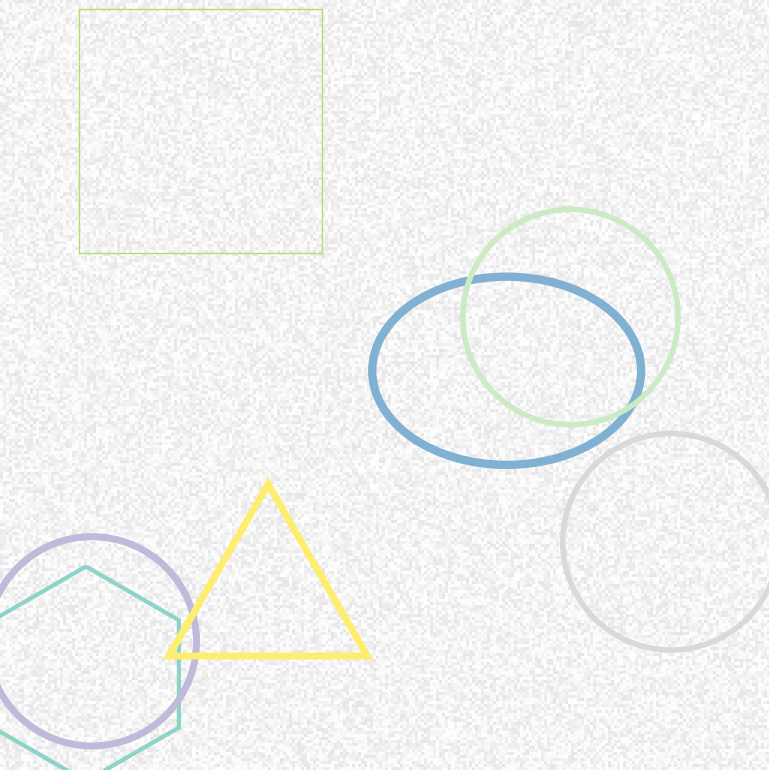[{"shape": "hexagon", "thickness": 1.5, "radius": 0.7, "center": [0.112, 0.125]}, {"shape": "circle", "thickness": 2.5, "radius": 0.68, "center": [0.119, 0.167]}, {"shape": "oval", "thickness": 3, "radius": 0.87, "center": [0.658, 0.518]}, {"shape": "square", "thickness": 0.5, "radius": 0.79, "center": [0.26, 0.83]}, {"shape": "circle", "thickness": 2, "radius": 0.7, "center": [0.871, 0.296]}, {"shape": "circle", "thickness": 2, "radius": 0.7, "center": [0.741, 0.588]}, {"shape": "triangle", "thickness": 2.5, "radius": 0.74, "center": [0.348, 0.222]}]